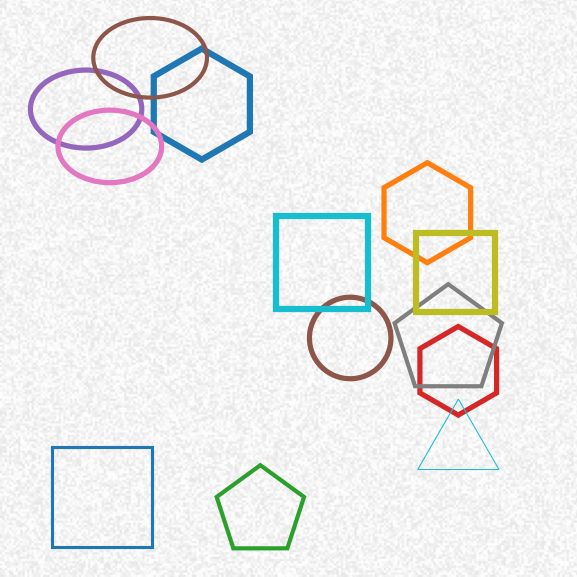[{"shape": "hexagon", "thickness": 3, "radius": 0.48, "center": [0.349, 0.819]}, {"shape": "square", "thickness": 1.5, "radius": 0.43, "center": [0.177, 0.138]}, {"shape": "hexagon", "thickness": 2.5, "radius": 0.43, "center": [0.74, 0.631]}, {"shape": "pentagon", "thickness": 2, "radius": 0.4, "center": [0.451, 0.114]}, {"shape": "hexagon", "thickness": 2.5, "radius": 0.38, "center": [0.794, 0.357]}, {"shape": "oval", "thickness": 2.5, "radius": 0.48, "center": [0.149, 0.81]}, {"shape": "oval", "thickness": 2, "radius": 0.49, "center": [0.26, 0.899]}, {"shape": "circle", "thickness": 2.5, "radius": 0.35, "center": [0.606, 0.414]}, {"shape": "oval", "thickness": 2.5, "radius": 0.45, "center": [0.19, 0.746]}, {"shape": "pentagon", "thickness": 2, "radius": 0.49, "center": [0.776, 0.409]}, {"shape": "square", "thickness": 3, "radius": 0.34, "center": [0.789, 0.528]}, {"shape": "square", "thickness": 3, "radius": 0.4, "center": [0.557, 0.544]}, {"shape": "triangle", "thickness": 0.5, "radius": 0.41, "center": [0.794, 0.227]}]